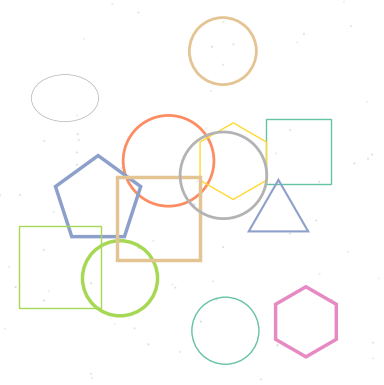[{"shape": "square", "thickness": 1, "radius": 0.42, "center": [0.775, 0.607]}, {"shape": "circle", "thickness": 1, "radius": 0.44, "center": [0.585, 0.141]}, {"shape": "circle", "thickness": 2, "radius": 0.59, "center": [0.438, 0.582]}, {"shape": "triangle", "thickness": 1.5, "radius": 0.45, "center": [0.723, 0.444]}, {"shape": "pentagon", "thickness": 2.5, "radius": 0.58, "center": [0.255, 0.48]}, {"shape": "hexagon", "thickness": 2.5, "radius": 0.46, "center": [0.795, 0.164]}, {"shape": "circle", "thickness": 2.5, "radius": 0.49, "center": [0.312, 0.277]}, {"shape": "square", "thickness": 1, "radius": 0.53, "center": [0.156, 0.307]}, {"shape": "hexagon", "thickness": 1, "radius": 0.5, "center": [0.606, 0.581]}, {"shape": "square", "thickness": 2.5, "radius": 0.54, "center": [0.411, 0.431]}, {"shape": "circle", "thickness": 2, "radius": 0.44, "center": [0.579, 0.867]}, {"shape": "oval", "thickness": 0.5, "radius": 0.44, "center": [0.169, 0.745]}, {"shape": "circle", "thickness": 2, "radius": 0.56, "center": [0.58, 0.545]}]